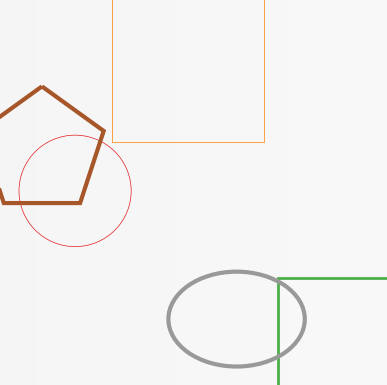[{"shape": "circle", "thickness": 0.5, "radius": 0.72, "center": [0.194, 0.504]}, {"shape": "square", "thickness": 2, "radius": 0.73, "center": [0.864, 0.131]}, {"shape": "square", "thickness": 0.5, "radius": 0.98, "center": [0.485, 0.827]}, {"shape": "pentagon", "thickness": 3, "radius": 0.84, "center": [0.108, 0.608]}, {"shape": "oval", "thickness": 3, "radius": 0.88, "center": [0.611, 0.171]}]